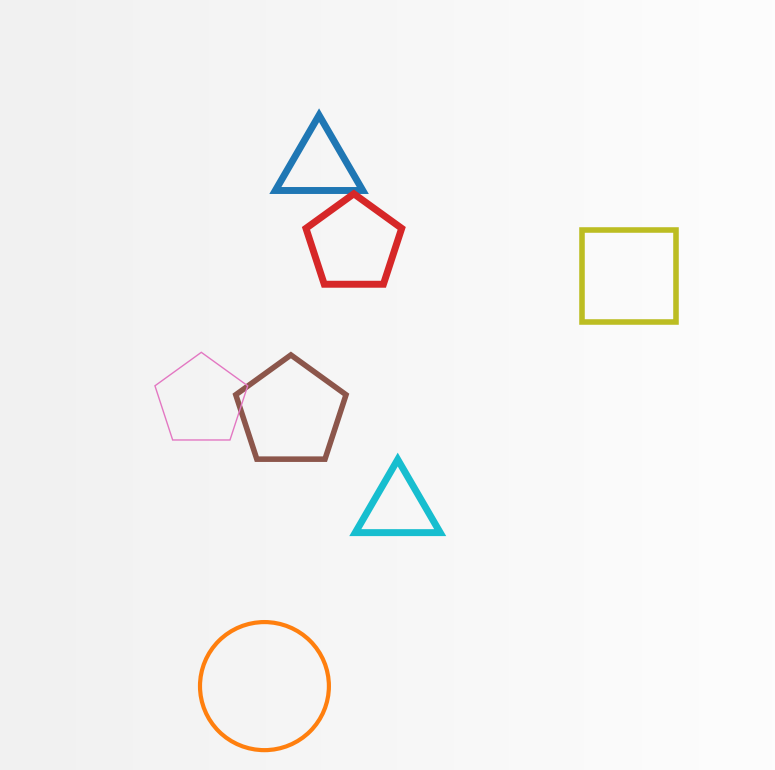[{"shape": "triangle", "thickness": 2.5, "radius": 0.33, "center": [0.412, 0.785]}, {"shape": "circle", "thickness": 1.5, "radius": 0.42, "center": [0.341, 0.109]}, {"shape": "pentagon", "thickness": 2.5, "radius": 0.32, "center": [0.457, 0.683]}, {"shape": "pentagon", "thickness": 2, "radius": 0.37, "center": [0.375, 0.464]}, {"shape": "pentagon", "thickness": 0.5, "radius": 0.31, "center": [0.26, 0.48]}, {"shape": "square", "thickness": 2, "radius": 0.3, "center": [0.812, 0.641]}, {"shape": "triangle", "thickness": 2.5, "radius": 0.32, "center": [0.513, 0.34]}]